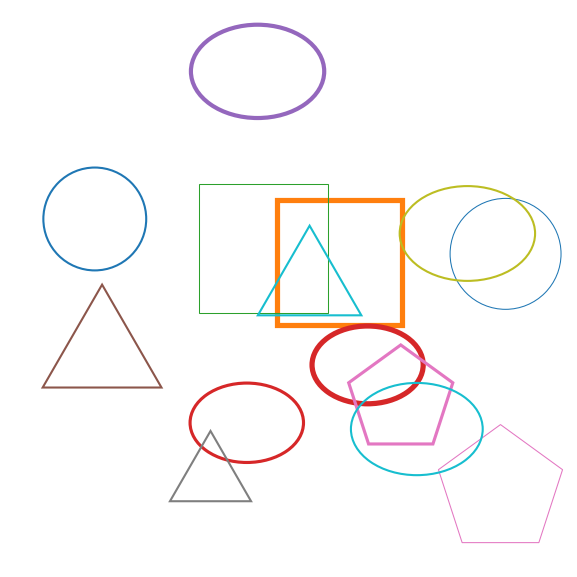[{"shape": "circle", "thickness": 1, "radius": 0.45, "center": [0.164, 0.62]}, {"shape": "circle", "thickness": 0.5, "radius": 0.48, "center": [0.875, 0.56]}, {"shape": "square", "thickness": 2.5, "radius": 0.54, "center": [0.588, 0.545]}, {"shape": "square", "thickness": 0.5, "radius": 0.56, "center": [0.456, 0.568]}, {"shape": "oval", "thickness": 2.5, "radius": 0.48, "center": [0.637, 0.367]}, {"shape": "oval", "thickness": 1.5, "radius": 0.49, "center": [0.427, 0.267]}, {"shape": "oval", "thickness": 2, "radius": 0.58, "center": [0.446, 0.876]}, {"shape": "triangle", "thickness": 1, "radius": 0.59, "center": [0.177, 0.387]}, {"shape": "pentagon", "thickness": 0.5, "radius": 0.56, "center": [0.867, 0.151]}, {"shape": "pentagon", "thickness": 1.5, "radius": 0.47, "center": [0.694, 0.307]}, {"shape": "triangle", "thickness": 1, "radius": 0.41, "center": [0.365, 0.172]}, {"shape": "oval", "thickness": 1, "radius": 0.59, "center": [0.809, 0.595]}, {"shape": "oval", "thickness": 1, "radius": 0.57, "center": [0.722, 0.256]}, {"shape": "triangle", "thickness": 1, "radius": 0.52, "center": [0.536, 0.505]}]